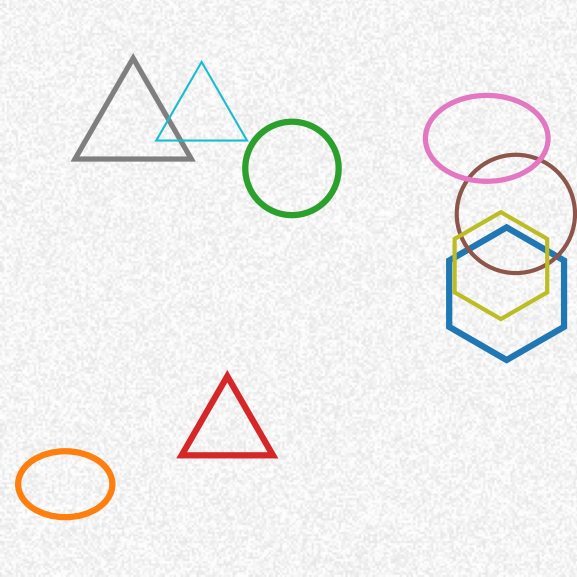[{"shape": "hexagon", "thickness": 3, "radius": 0.57, "center": [0.877, 0.491]}, {"shape": "oval", "thickness": 3, "radius": 0.41, "center": [0.113, 0.161]}, {"shape": "circle", "thickness": 3, "radius": 0.4, "center": [0.506, 0.707]}, {"shape": "triangle", "thickness": 3, "radius": 0.46, "center": [0.394, 0.256]}, {"shape": "circle", "thickness": 2, "radius": 0.51, "center": [0.893, 0.629]}, {"shape": "oval", "thickness": 2.5, "radius": 0.53, "center": [0.843, 0.76]}, {"shape": "triangle", "thickness": 2.5, "radius": 0.58, "center": [0.231, 0.782]}, {"shape": "hexagon", "thickness": 2, "radius": 0.46, "center": [0.867, 0.539]}, {"shape": "triangle", "thickness": 1, "radius": 0.45, "center": [0.349, 0.801]}]